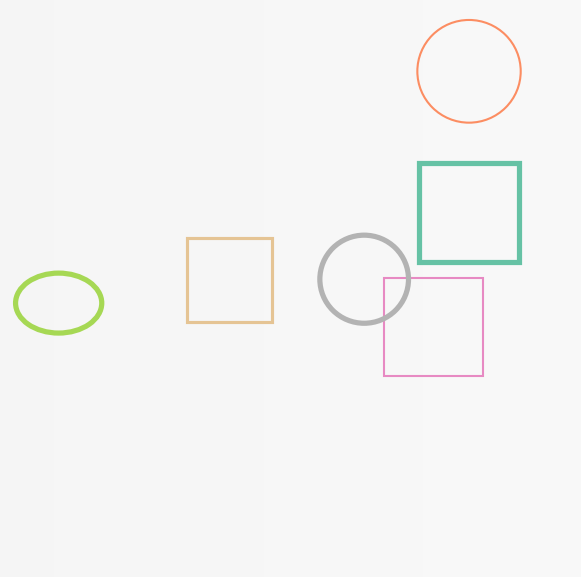[{"shape": "square", "thickness": 2.5, "radius": 0.43, "center": [0.806, 0.631]}, {"shape": "circle", "thickness": 1, "radius": 0.44, "center": [0.807, 0.876]}, {"shape": "square", "thickness": 1, "radius": 0.42, "center": [0.746, 0.433]}, {"shape": "oval", "thickness": 2.5, "radius": 0.37, "center": [0.101, 0.474]}, {"shape": "square", "thickness": 1.5, "radius": 0.36, "center": [0.395, 0.515]}, {"shape": "circle", "thickness": 2.5, "radius": 0.38, "center": [0.627, 0.516]}]